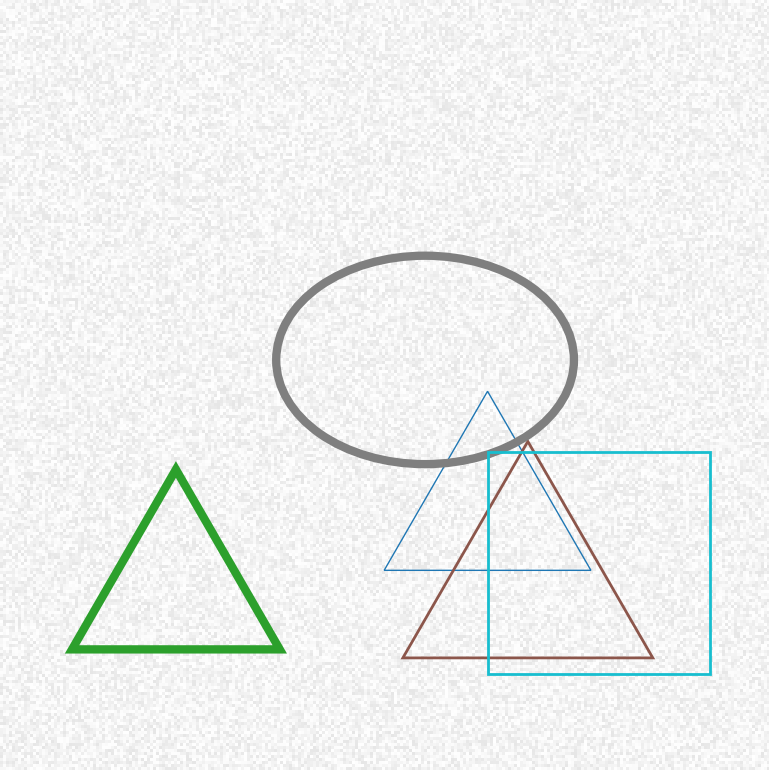[{"shape": "triangle", "thickness": 0.5, "radius": 0.78, "center": [0.633, 0.337]}, {"shape": "triangle", "thickness": 3, "radius": 0.78, "center": [0.228, 0.235]}, {"shape": "triangle", "thickness": 1, "radius": 0.94, "center": [0.685, 0.239]}, {"shape": "oval", "thickness": 3, "radius": 0.97, "center": [0.552, 0.533]}, {"shape": "square", "thickness": 1, "radius": 0.72, "center": [0.778, 0.268]}]